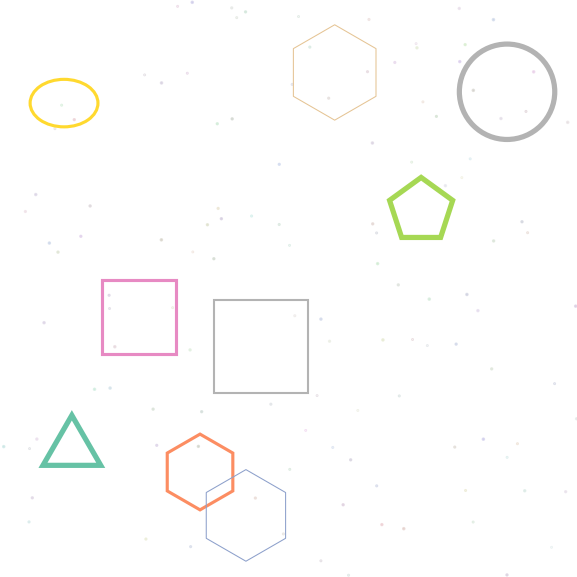[{"shape": "triangle", "thickness": 2.5, "radius": 0.29, "center": [0.124, 0.222]}, {"shape": "hexagon", "thickness": 1.5, "radius": 0.33, "center": [0.346, 0.182]}, {"shape": "hexagon", "thickness": 0.5, "radius": 0.4, "center": [0.426, 0.107]}, {"shape": "square", "thickness": 1.5, "radius": 0.32, "center": [0.24, 0.45]}, {"shape": "pentagon", "thickness": 2.5, "radius": 0.29, "center": [0.729, 0.634]}, {"shape": "oval", "thickness": 1.5, "radius": 0.29, "center": [0.111, 0.821]}, {"shape": "hexagon", "thickness": 0.5, "radius": 0.41, "center": [0.58, 0.874]}, {"shape": "circle", "thickness": 2.5, "radius": 0.41, "center": [0.878, 0.84]}, {"shape": "square", "thickness": 1, "radius": 0.4, "center": [0.452, 0.399]}]